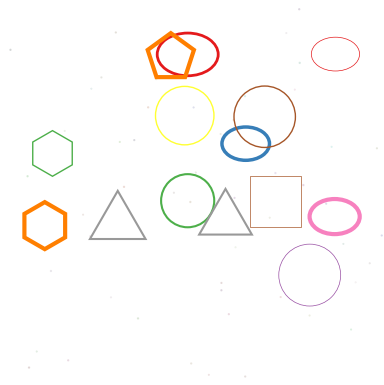[{"shape": "oval", "thickness": 2, "radius": 0.4, "center": [0.488, 0.859]}, {"shape": "oval", "thickness": 0.5, "radius": 0.31, "center": [0.871, 0.859]}, {"shape": "oval", "thickness": 2.5, "radius": 0.31, "center": [0.638, 0.627]}, {"shape": "circle", "thickness": 1.5, "radius": 0.34, "center": [0.487, 0.479]}, {"shape": "hexagon", "thickness": 1, "radius": 0.3, "center": [0.136, 0.601]}, {"shape": "circle", "thickness": 0.5, "radius": 0.4, "center": [0.805, 0.286]}, {"shape": "pentagon", "thickness": 3, "radius": 0.32, "center": [0.444, 0.851]}, {"shape": "hexagon", "thickness": 3, "radius": 0.31, "center": [0.116, 0.414]}, {"shape": "circle", "thickness": 1, "radius": 0.38, "center": [0.48, 0.7]}, {"shape": "circle", "thickness": 1, "radius": 0.4, "center": [0.688, 0.697]}, {"shape": "square", "thickness": 0.5, "radius": 0.33, "center": [0.715, 0.476]}, {"shape": "oval", "thickness": 3, "radius": 0.33, "center": [0.869, 0.437]}, {"shape": "triangle", "thickness": 1.5, "radius": 0.4, "center": [0.586, 0.43]}, {"shape": "triangle", "thickness": 1.5, "radius": 0.42, "center": [0.306, 0.421]}]